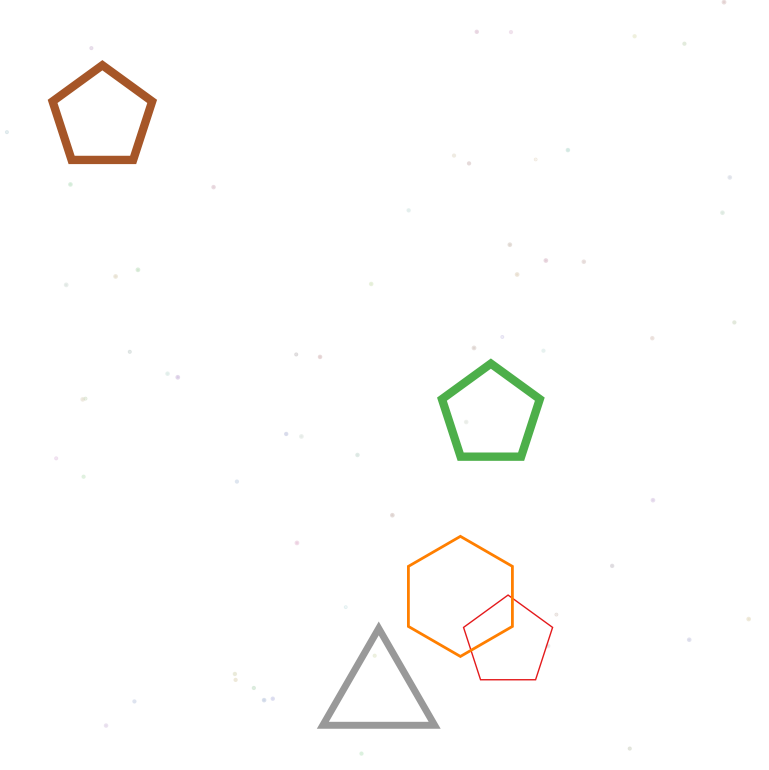[{"shape": "pentagon", "thickness": 0.5, "radius": 0.3, "center": [0.66, 0.166]}, {"shape": "pentagon", "thickness": 3, "radius": 0.33, "center": [0.638, 0.461]}, {"shape": "hexagon", "thickness": 1, "radius": 0.39, "center": [0.598, 0.225]}, {"shape": "pentagon", "thickness": 3, "radius": 0.34, "center": [0.133, 0.847]}, {"shape": "triangle", "thickness": 2.5, "radius": 0.42, "center": [0.492, 0.1]}]